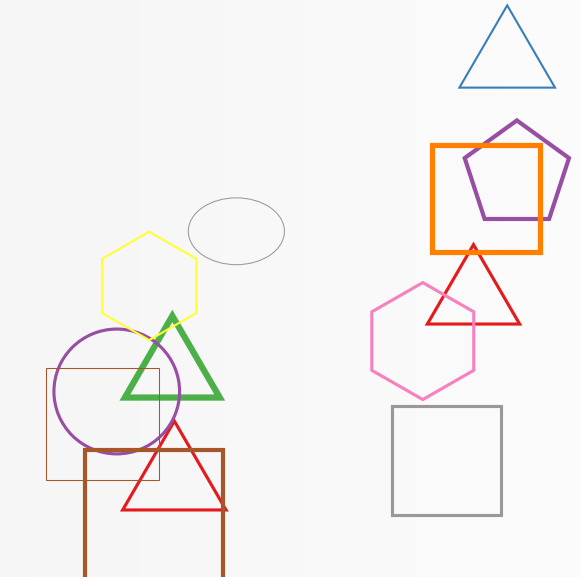[{"shape": "triangle", "thickness": 1.5, "radius": 0.46, "center": [0.815, 0.484]}, {"shape": "triangle", "thickness": 1.5, "radius": 0.51, "center": [0.3, 0.167]}, {"shape": "triangle", "thickness": 1, "radius": 0.47, "center": [0.873, 0.895]}, {"shape": "triangle", "thickness": 3, "radius": 0.47, "center": [0.296, 0.358]}, {"shape": "circle", "thickness": 1.5, "radius": 0.54, "center": [0.201, 0.321]}, {"shape": "pentagon", "thickness": 2, "radius": 0.47, "center": [0.889, 0.696]}, {"shape": "square", "thickness": 2.5, "radius": 0.47, "center": [0.836, 0.655]}, {"shape": "hexagon", "thickness": 1, "radius": 0.47, "center": [0.257, 0.504]}, {"shape": "square", "thickness": 0.5, "radius": 0.48, "center": [0.176, 0.265]}, {"shape": "square", "thickness": 2, "radius": 0.6, "center": [0.265, 0.101]}, {"shape": "hexagon", "thickness": 1.5, "radius": 0.51, "center": [0.727, 0.409]}, {"shape": "square", "thickness": 1.5, "radius": 0.47, "center": [0.768, 0.201]}, {"shape": "oval", "thickness": 0.5, "radius": 0.41, "center": [0.407, 0.599]}]